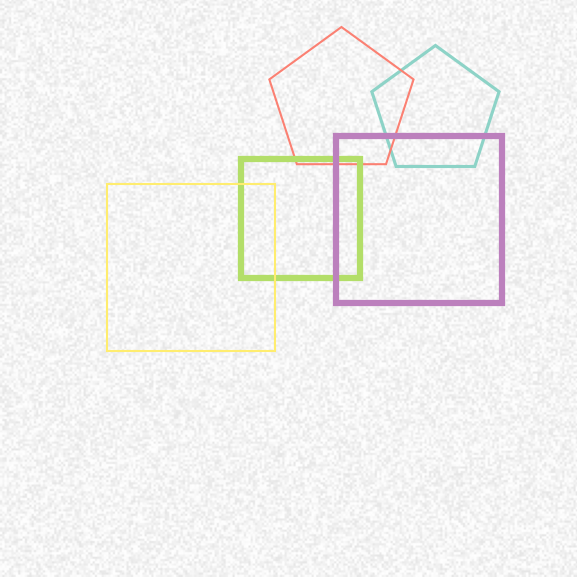[{"shape": "pentagon", "thickness": 1.5, "radius": 0.58, "center": [0.754, 0.805]}, {"shape": "pentagon", "thickness": 1, "radius": 0.66, "center": [0.591, 0.821]}, {"shape": "square", "thickness": 3, "radius": 0.51, "center": [0.52, 0.621]}, {"shape": "square", "thickness": 3, "radius": 0.72, "center": [0.726, 0.619]}, {"shape": "square", "thickness": 1, "radius": 0.73, "center": [0.331, 0.536]}]